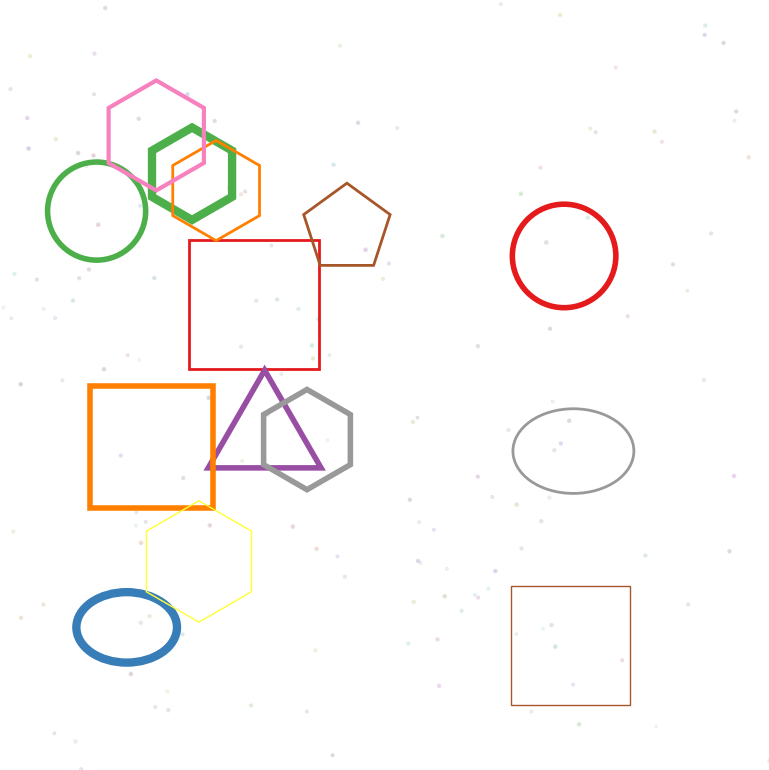[{"shape": "square", "thickness": 1, "radius": 0.42, "center": [0.33, 0.605]}, {"shape": "circle", "thickness": 2, "radius": 0.34, "center": [0.733, 0.668]}, {"shape": "oval", "thickness": 3, "radius": 0.33, "center": [0.165, 0.185]}, {"shape": "circle", "thickness": 2, "radius": 0.32, "center": [0.125, 0.726]}, {"shape": "hexagon", "thickness": 3, "radius": 0.3, "center": [0.249, 0.774]}, {"shape": "triangle", "thickness": 2, "radius": 0.42, "center": [0.344, 0.435]}, {"shape": "square", "thickness": 2, "radius": 0.4, "center": [0.197, 0.42]}, {"shape": "hexagon", "thickness": 1, "radius": 0.33, "center": [0.281, 0.753]}, {"shape": "hexagon", "thickness": 0.5, "radius": 0.39, "center": [0.258, 0.271]}, {"shape": "pentagon", "thickness": 1, "radius": 0.3, "center": [0.451, 0.703]}, {"shape": "square", "thickness": 0.5, "radius": 0.39, "center": [0.741, 0.162]}, {"shape": "hexagon", "thickness": 1.5, "radius": 0.36, "center": [0.203, 0.824]}, {"shape": "hexagon", "thickness": 2, "radius": 0.33, "center": [0.399, 0.429]}, {"shape": "oval", "thickness": 1, "radius": 0.39, "center": [0.745, 0.414]}]